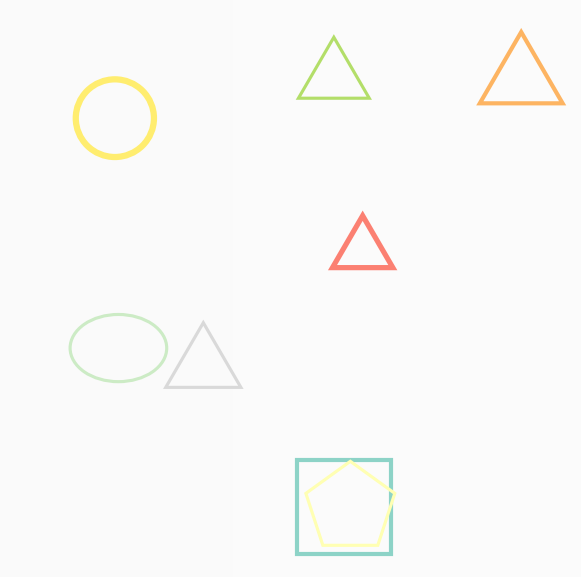[{"shape": "square", "thickness": 2, "radius": 0.41, "center": [0.592, 0.122]}, {"shape": "pentagon", "thickness": 1.5, "radius": 0.4, "center": [0.603, 0.12]}, {"shape": "triangle", "thickness": 2.5, "radius": 0.3, "center": [0.624, 0.566]}, {"shape": "triangle", "thickness": 2, "radius": 0.41, "center": [0.897, 0.861]}, {"shape": "triangle", "thickness": 1.5, "radius": 0.35, "center": [0.574, 0.864]}, {"shape": "triangle", "thickness": 1.5, "radius": 0.37, "center": [0.35, 0.366]}, {"shape": "oval", "thickness": 1.5, "radius": 0.42, "center": [0.204, 0.396]}, {"shape": "circle", "thickness": 3, "radius": 0.34, "center": [0.198, 0.794]}]